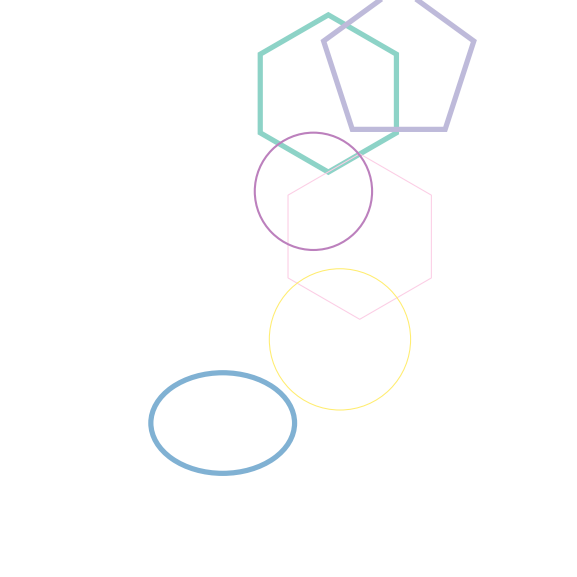[{"shape": "hexagon", "thickness": 2.5, "radius": 0.68, "center": [0.569, 0.837]}, {"shape": "pentagon", "thickness": 2.5, "radius": 0.68, "center": [0.69, 0.886]}, {"shape": "oval", "thickness": 2.5, "radius": 0.62, "center": [0.386, 0.267]}, {"shape": "hexagon", "thickness": 0.5, "radius": 0.72, "center": [0.623, 0.59]}, {"shape": "circle", "thickness": 1, "radius": 0.51, "center": [0.543, 0.668]}, {"shape": "circle", "thickness": 0.5, "radius": 0.61, "center": [0.589, 0.411]}]